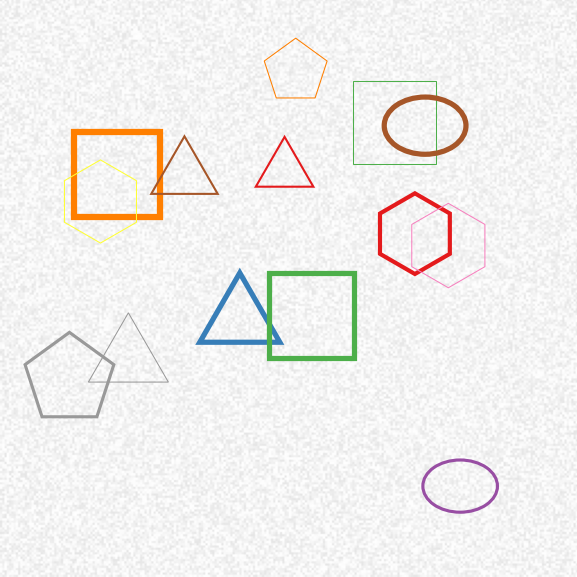[{"shape": "hexagon", "thickness": 2, "radius": 0.35, "center": [0.718, 0.595]}, {"shape": "triangle", "thickness": 1, "radius": 0.29, "center": [0.493, 0.705]}, {"shape": "triangle", "thickness": 2.5, "radius": 0.4, "center": [0.415, 0.447]}, {"shape": "square", "thickness": 0.5, "radius": 0.36, "center": [0.684, 0.787]}, {"shape": "square", "thickness": 2.5, "radius": 0.37, "center": [0.539, 0.453]}, {"shape": "oval", "thickness": 1.5, "radius": 0.32, "center": [0.797, 0.157]}, {"shape": "square", "thickness": 3, "radius": 0.37, "center": [0.203, 0.698]}, {"shape": "pentagon", "thickness": 0.5, "radius": 0.29, "center": [0.512, 0.876]}, {"shape": "hexagon", "thickness": 0.5, "radius": 0.36, "center": [0.174, 0.65]}, {"shape": "oval", "thickness": 2.5, "radius": 0.35, "center": [0.736, 0.782]}, {"shape": "triangle", "thickness": 1, "radius": 0.33, "center": [0.319, 0.697]}, {"shape": "hexagon", "thickness": 0.5, "radius": 0.37, "center": [0.776, 0.574]}, {"shape": "pentagon", "thickness": 1.5, "radius": 0.4, "center": [0.12, 0.343]}, {"shape": "triangle", "thickness": 0.5, "radius": 0.4, "center": [0.222, 0.378]}]